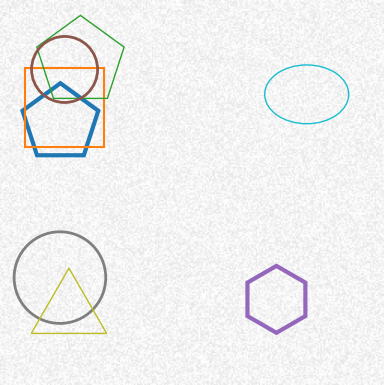[{"shape": "pentagon", "thickness": 3, "radius": 0.52, "center": [0.157, 0.68]}, {"shape": "square", "thickness": 1.5, "radius": 0.51, "center": [0.168, 0.721]}, {"shape": "pentagon", "thickness": 1, "radius": 0.6, "center": [0.209, 0.841]}, {"shape": "hexagon", "thickness": 3, "radius": 0.43, "center": [0.718, 0.222]}, {"shape": "circle", "thickness": 2, "radius": 0.43, "center": [0.168, 0.82]}, {"shape": "circle", "thickness": 2, "radius": 0.6, "center": [0.156, 0.279]}, {"shape": "triangle", "thickness": 1, "radius": 0.56, "center": [0.179, 0.19]}, {"shape": "oval", "thickness": 1, "radius": 0.55, "center": [0.797, 0.755]}]